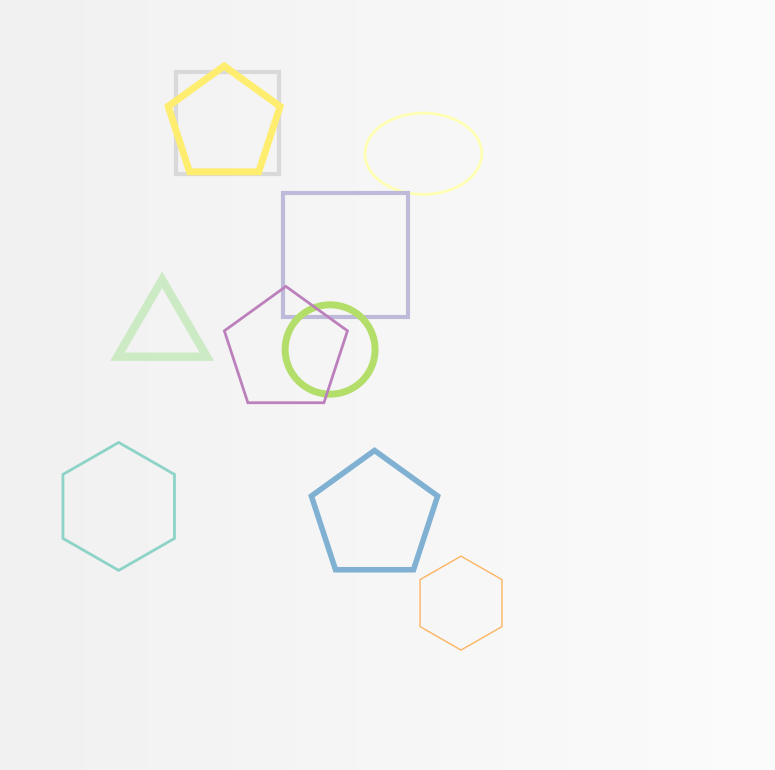[{"shape": "hexagon", "thickness": 1, "radius": 0.42, "center": [0.153, 0.342]}, {"shape": "oval", "thickness": 1, "radius": 0.38, "center": [0.546, 0.8]}, {"shape": "square", "thickness": 1.5, "radius": 0.4, "center": [0.445, 0.669]}, {"shape": "pentagon", "thickness": 2, "radius": 0.43, "center": [0.483, 0.329]}, {"shape": "hexagon", "thickness": 0.5, "radius": 0.31, "center": [0.595, 0.217]}, {"shape": "circle", "thickness": 2.5, "radius": 0.29, "center": [0.426, 0.546]}, {"shape": "square", "thickness": 1.5, "radius": 0.33, "center": [0.293, 0.84]}, {"shape": "pentagon", "thickness": 1, "radius": 0.42, "center": [0.369, 0.545]}, {"shape": "triangle", "thickness": 3, "radius": 0.33, "center": [0.209, 0.57]}, {"shape": "pentagon", "thickness": 2.5, "radius": 0.38, "center": [0.289, 0.838]}]